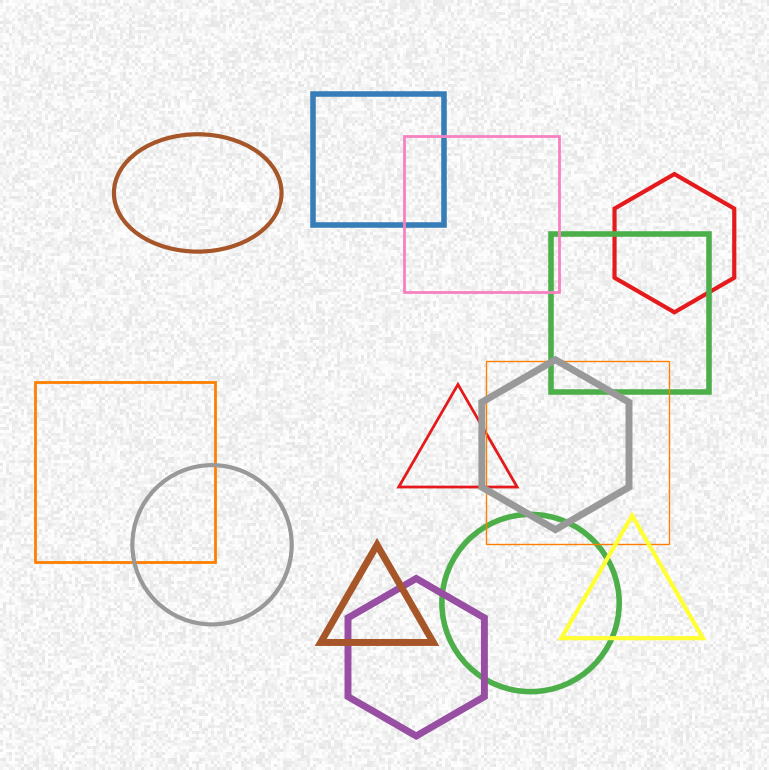[{"shape": "hexagon", "thickness": 1.5, "radius": 0.45, "center": [0.876, 0.684]}, {"shape": "triangle", "thickness": 1, "radius": 0.44, "center": [0.595, 0.412]}, {"shape": "square", "thickness": 2, "radius": 0.43, "center": [0.491, 0.793]}, {"shape": "square", "thickness": 2, "radius": 0.51, "center": [0.818, 0.594]}, {"shape": "circle", "thickness": 2, "radius": 0.58, "center": [0.689, 0.217]}, {"shape": "hexagon", "thickness": 2.5, "radius": 0.51, "center": [0.541, 0.146]}, {"shape": "square", "thickness": 1, "radius": 0.58, "center": [0.162, 0.388]}, {"shape": "square", "thickness": 0.5, "radius": 0.59, "center": [0.75, 0.412]}, {"shape": "triangle", "thickness": 1.5, "radius": 0.53, "center": [0.821, 0.224]}, {"shape": "oval", "thickness": 1.5, "radius": 0.54, "center": [0.257, 0.749]}, {"shape": "triangle", "thickness": 2.5, "radius": 0.42, "center": [0.49, 0.208]}, {"shape": "square", "thickness": 1, "radius": 0.5, "center": [0.625, 0.722]}, {"shape": "hexagon", "thickness": 2.5, "radius": 0.55, "center": [0.721, 0.423]}, {"shape": "circle", "thickness": 1.5, "radius": 0.52, "center": [0.275, 0.293]}]